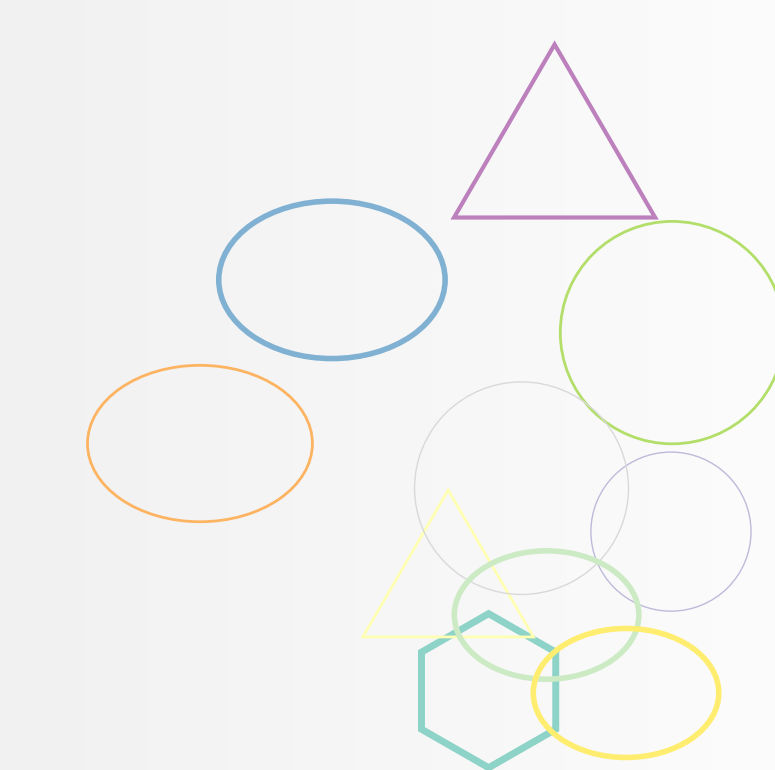[{"shape": "hexagon", "thickness": 2.5, "radius": 0.5, "center": [0.63, 0.103]}, {"shape": "triangle", "thickness": 1, "radius": 0.64, "center": [0.578, 0.236]}, {"shape": "circle", "thickness": 0.5, "radius": 0.52, "center": [0.866, 0.31]}, {"shape": "oval", "thickness": 2, "radius": 0.73, "center": [0.428, 0.637]}, {"shape": "oval", "thickness": 1, "radius": 0.73, "center": [0.258, 0.424]}, {"shape": "circle", "thickness": 1, "radius": 0.72, "center": [0.867, 0.568]}, {"shape": "circle", "thickness": 0.5, "radius": 0.69, "center": [0.673, 0.366]}, {"shape": "triangle", "thickness": 1.5, "radius": 0.75, "center": [0.716, 0.792]}, {"shape": "oval", "thickness": 2, "radius": 0.6, "center": [0.705, 0.201]}, {"shape": "oval", "thickness": 2, "radius": 0.6, "center": [0.808, 0.1]}]